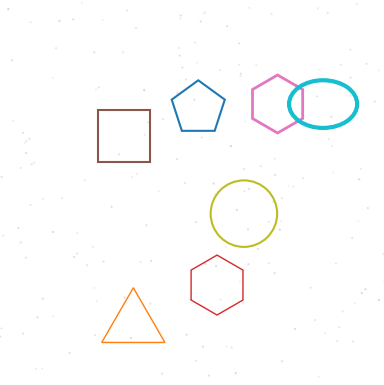[{"shape": "pentagon", "thickness": 1.5, "radius": 0.36, "center": [0.515, 0.719]}, {"shape": "triangle", "thickness": 1, "radius": 0.47, "center": [0.346, 0.158]}, {"shape": "hexagon", "thickness": 1, "radius": 0.39, "center": [0.564, 0.26]}, {"shape": "square", "thickness": 1.5, "radius": 0.34, "center": [0.322, 0.647]}, {"shape": "hexagon", "thickness": 2, "radius": 0.38, "center": [0.721, 0.73]}, {"shape": "circle", "thickness": 1.5, "radius": 0.43, "center": [0.633, 0.445]}, {"shape": "oval", "thickness": 3, "radius": 0.44, "center": [0.839, 0.73]}]